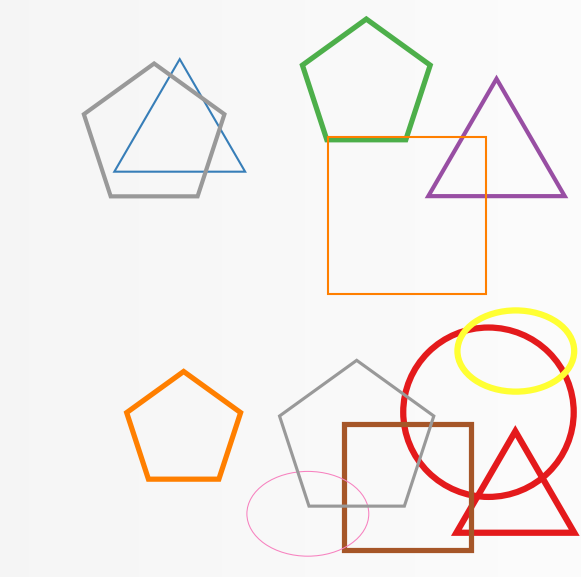[{"shape": "circle", "thickness": 3, "radius": 0.73, "center": [0.84, 0.285]}, {"shape": "triangle", "thickness": 3, "radius": 0.59, "center": [0.887, 0.135]}, {"shape": "triangle", "thickness": 1, "radius": 0.65, "center": [0.309, 0.767]}, {"shape": "pentagon", "thickness": 2.5, "radius": 0.58, "center": [0.63, 0.851]}, {"shape": "triangle", "thickness": 2, "radius": 0.68, "center": [0.854, 0.727]}, {"shape": "square", "thickness": 1, "radius": 0.68, "center": [0.701, 0.626]}, {"shape": "pentagon", "thickness": 2.5, "radius": 0.52, "center": [0.316, 0.253]}, {"shape": "oval", "thickness": 3, "radius": 0.5, "center": [0.887, 0.391]}, {"shape": "square", "thickness": 2.5, "radius": 0.55, "center": [0.701, 0.156]}, {"shape": "oval", "thickness": 0.5, "radius": 0.52, "center": [0.53, 0.109]}, {"shape": "pentagon", "thickness": 1.5, "radius": 0.7, "center": [0.614, 0.236]}, {"shape": "pentagon", "thickness": 2, "radius": 0.64, "center": [0.265, 0.762]}]